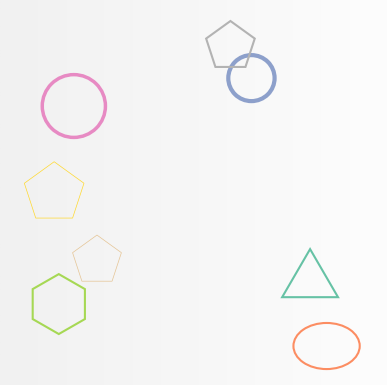[{"shape": "triangle", "thickness": 1.5, "radius": 0.42, "center": [0.8, 0.27]}, {"shape": "oval", "thickness": 1.5, "radius": 0.43, "center": [0.843, 0.101]}, {"shape": "circle", "thickness": 3, "radius": 0.3, "center": [0.649, 0.797]}, {"shape": "circle", "thickness": 2.5, "radius": 0.41, "center": [0.191, 0.725]}, {"shape": "hexagon", "thickness": 1.5, "radius": 0.39, "center": [0.152, 0.21]}, {"shape": "pentagon", "thickness": 0.5, "radius": 0.4, "center": [0.14, 0.499]}, {"shape": "pentagon", "thickness": 0.5, "radius": 0.33, "center": [0.25, 0.323]}, {"shape": "pentagon", "thickness": 1.5, "radius": 0.33, "center": [0.595, 0.879]}]